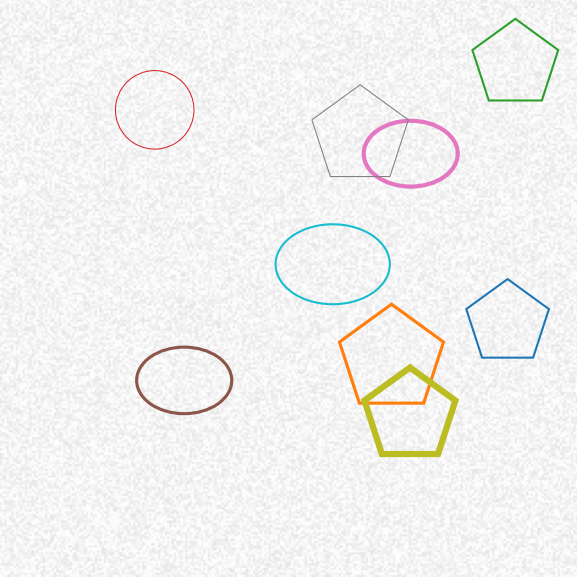[{"shape": "pentagon", "thickness": 1, "radius": 0.38, "center": [0.879, 0.441]}, {"shape": "pentagon", "thickness": 1.5, "radius": 0.47, "center": [0.678, 0.378]}, {"shape": "pentagon", "thickness": 1, "radius": 0.39, "center": [0.892, 0.888]}, {"shape": "circle", "thickness": 0.5, "radius": 0.34, "center": [0.268, 0.809]}, {"shape": "oval", "thickness": 1.5, "radius": 0.41, "center": [0.319, 0.34]}, {"shape": "oval", "thickness": 2, "radius": 0.41, "center": [0.711, 0.733]}, {"shape": "pentagon", "thickness": 0.5, "radius": 0.44, "center": [0.624, 0.764]}, {"shape": "pentagon", "thickness": 3, "radius": 0.41, "center": [0.71, 0.28]}, {"shape": "oval", "thickness": 1, "radius": 0.49, "center": [0.576, 0.542]}]